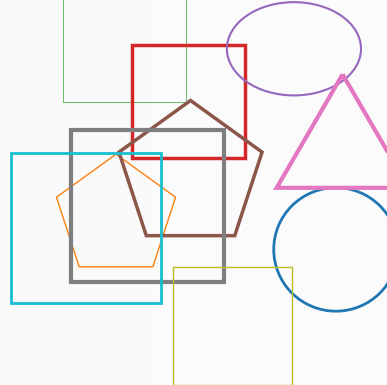[{"shape": "circle", "thickness": 2, "radius": 0.8, "center": [0.867, 0.352]}, {"shape": "pentagon", "thickness": 1, "radius": 0.81, "center": [0.299, 0.438]}, {"shape": "square", "thickness": 0.5, "radius": 0.79, "center": [0.321, 0.894]}, {"shape": "square", "thickness": 2.5, "radius": 0.73, "center": [0.487, 0.736]}, {"shape": "oval", "thickness": 1.5, "radius": 0.87, "center": [0.759, 0.873]}, {"shape": "pentagon", "thickness": 2.5, "radius": 0.97, "center": [0.492, 0.545]}, {"shape": "triangle", "thickness": 3, "radius": 0.98, "center": [0.884, 0.61]}, {"shape": "square", "thickness": 3, "radius": 0.98, "center": [0.38, 0.464]}, {"shape": "square", "thickness": 1, "radius": 0.77, "center": [0.601, 0.152]}, {"shape": "square", "thickness": 2, "radius": 0.97, "center": [0.223, 0.408]}]